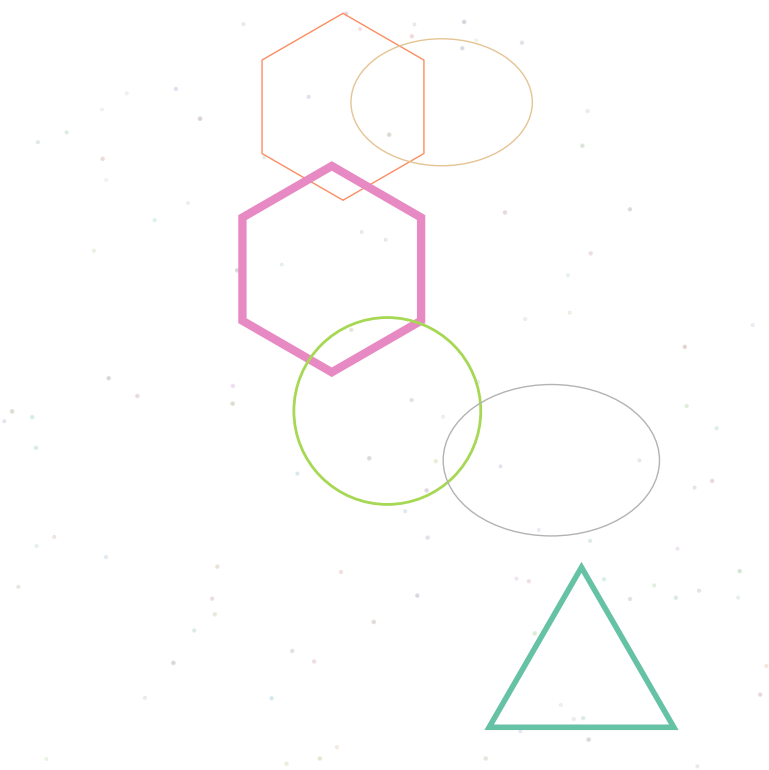[{"shape": "triangle", "thickness": 2, "radius": 0.69, "center": [0.755, 0.125]}, {"shape": "hexagon", "thickness": 0.5, "radius": 0.61, "center": [0.445, 0.861]}, {"shape": "hexagon", "thickness": 3, "radius": 0.67, "center": [0.431, 0.65]}, {"shape": "circle", "thickness": 1, "radius": 0.61, "center": [0.503, 0.466]}, {"shape": "oval", "thickness": 0.5, "radius": 0.59, "center": [0.574, 0.867]}, {"shape": "oval", "thickness": 0.5, "radius": 0.7, "center": [0.716, 0.402]}]